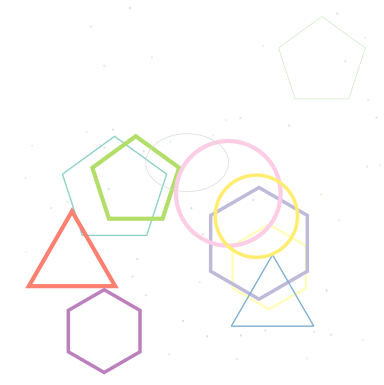[{"shape": "pentagon", "thickness": 1, "radius": 0.71, "center": [0.298, 0.504]}, {"shape": "hexagon", "thickness": 1.5, "radius": 0.55, "center": [0.699, 0.307]}, {"shape": "hexagon", "thickness": 2.5, "radius": 0.72, "center": [0.673, 0.368]}, {"shape": "triangle", "thickness": 3, "radius": 0.65, "center": [0.187, 0.321]}, {"shape": "triangle", "thickness": 1, "radius": 0.62, "center": [0.708, 0.215]}, {"shape": "pentagon", "thickness": 3, "radius": 0.59, "center": [0.353, 0.528]}, {"shape": "circle", "thickness": 3, "radius": 0.68, "center": [0.593, 0.498]}, {"shape": "oval", "thickness": 0.5, "radius": 0.54, "center": [0.486, 0.577]}, {"shape": "hexagon", "thickness": 2.5, "radius": 0.54, "center": [0.271, 0.14]}, {"shape": "pentagon", "thickness": 0.5, "radius": 0.59, "center": [0.836, 0.839]}, {"shape": "circle", "thickness": 2.5, "radius": 0.53, "center": [0.666, 0.438]}]